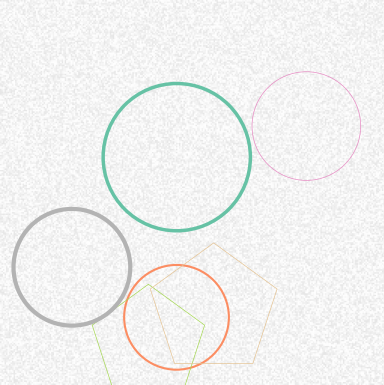[{"shape": "circle", "thickness": 2.5, "radius": 0.96, "center": [0.459, 0.592]}, {"shape": "circle", "thickness": 1.5, "radius": 0.68, "center": [0.458, 0.176]}, {"shape": "circle", "thickness": 0.5, "radius": 0.71, "center": [0.796, 0.673]}, {"shape": "pentagon", "thickness": 0.5, "radius": 0.77, "center": [0.385, 0.108]}, {"shape": "pentagon", "thickness": 0.5, "radius": 0.87, "center": [0.555, 0.196]}, {"shape": "circle", "thickness": 3, "radius": 0.76, "center": [0.187, 0.306]}]